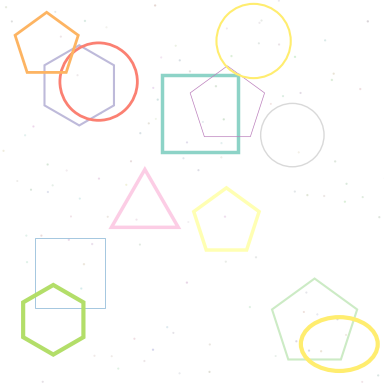[{"shape": "square", "thickness": 2.5, "radius": 0.5, "center": [0.519, 0.705]}, {"shape": "pentagon", "thickness": 2.5, "radius": 0.45, "center": [0.588, 0.423]}, {"shape": "hexagon", "thickness": 1.5, "radius": 0.52, "center": [0.206, 0.778]}, {"shape": "circle", "thickness": 2, "radius": 0.5, "center": [0.256, 0.788]}, {"shape": "square", "thickness": 0.5, "radius": 0.46, "center": [0.182, 0.29]}, {"shape": "pentagon", "thickness": 2, "radius": 0.43, "center": [0.121, 0.882]}, {"shape": "hexagon", "thickness": 3, "radius": 0.45, "center": [0.138, 0.169]}, {"shape": "triangle", "thickness": 2.5, "radius": 0.5, "center": [0.376, 0.46]}, {"shape": "circle", "thickness": 1, "radius": 0.41, "center": [0.759, 0.649]}, {"shape": "pentagon", "thickness": 0.5, "radius": 0.51, "center": [0.591, 0.727]}, {"shape": "pentagon", "thickness": 1.5, "radius": 0.58, "center": [0.817, 0.16]}, {"shape": "oval", "thickness": 3, "radius": 0.5, "center": [0.881, 0.106]}, {"shape": "circle", "thickness": 1.5, "radius": 0.48, "center": [0.659, 0.894]}]